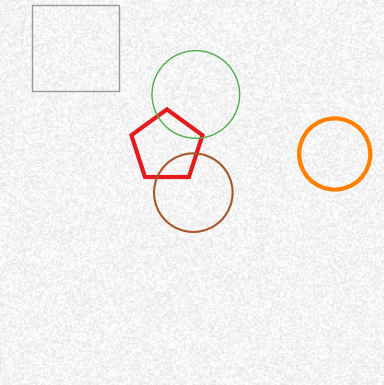[{"shape": "pentagon", "thickness": 3, "radius": 0.49, "center": [0.434, 0.619]}, {"shape": "circle", "thickness": 1, "radius": 0.57, "center": [0.509, 0.755]}, {"shape": "circle", "thickness": 3, "radius": 0.46, "center": [0.869, 0.6]}, {"shape": "circle", "thickness": 1.5, "radius": 0.51, "center": [0.502, 0.5]}, {"shape": "square", "thickness": 1, "radius": 0.56, "center": [0.197, 0.875]}]